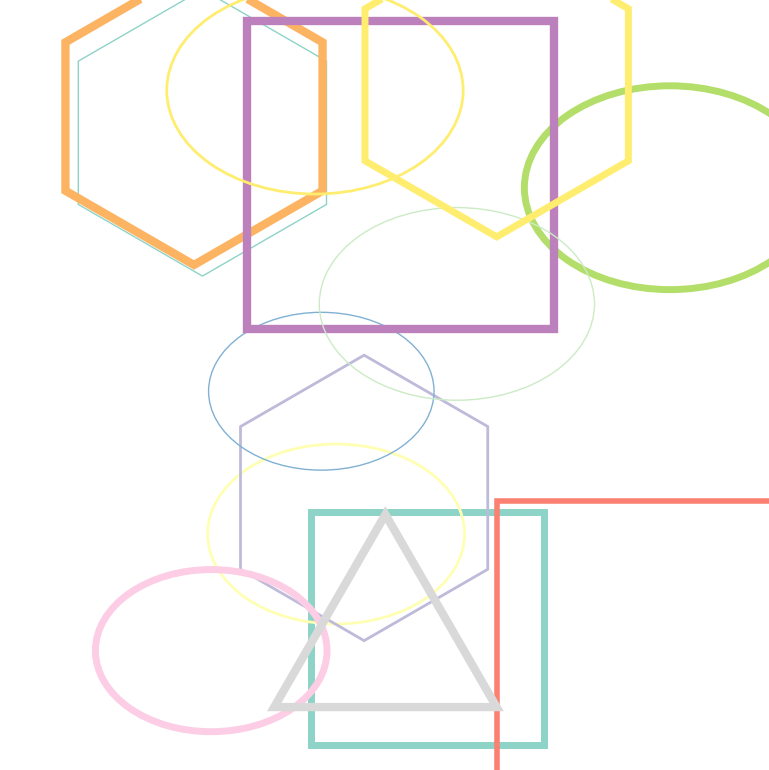[{"shape": "hexagon", "thickness": 0.5, "radius": 0.93, "center": [0.263, 0.828]}, {"shape": "square", "thickness": 2.5, "radius": 0.75, "center": [0.555, 0.184]}, {"shape": "oval", "thickness": 1, "radius": 0.83, "center": [0.436, 0.307]}, {"shape": "hexagon", "thickness": 1, "radius": 0.93, "center": [0.473, 0.353]}, {"shape": "square", "thickness": 2, "radius": 0.94, "center": [0.833, 0.162]}, {"shape": "oval", "thickness": 0.5, "radius": 0.73, "center": [0.417, 0.492]}, {"shape": "hexagon", "thickness": 3, "radius": 0.96, "center": [0.252, 0.849]}, {"shape": "oval", "thickness": 2.5, "radius": 0.95, "center": [0.87, 0.756]}, {"shape": "oval", "thickness": 2.5, "radius": 0.75, "center": [0.274, 0.155]}, {"shape": "triangle", "thickness": 3, "radius": 0.83, "center": [0.501, 0.165]}, {"shape": "square", "thickness": 3, "radius": 1.0, "center": [0.52, 0.773]}, {"shape": "oval", "thickness": 0.5, "radius": 0.89, "center": [0.593, 0.605]}, {"shape": "hexagon", "thickness": 2.5, "radius": 0.99, "center": [0.645, 0.89]}, {"shape": "oval", "thickness": 1, "radius": 0.96, "center": [0.409, 0.883]}]